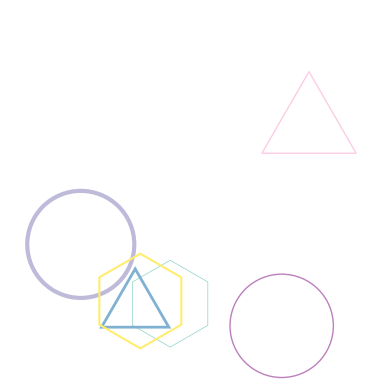[{"shape": "hexagon", "thickness": 0.5, "radius": 0.56, "center": [0.442, 0.211]}, {"shape": "circle", "thickness": 3, "radius": 0.7, "center": [0.21, 0.365]}, {"shape": "triangle", "thickness": 2, "radius": 0.5, "center": [0.351, 0.201]}, {"shape": "triangle", "thickness": 1, "radius": 0.71, "center": [0.803, 0.673]}, {"shape": "circle", "thickness": 1, "radius": 0.67, "center": [0.732, 0.154]}, {"shape": "hexagon", "thickness": 1.5, "radius": 0.61, "center": [0.364, 0.218]}]